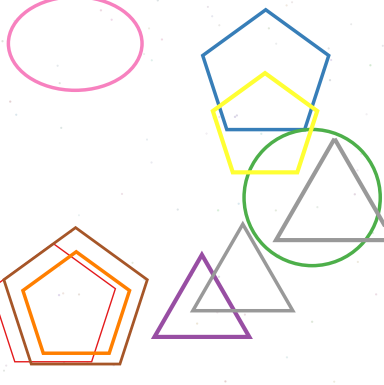[{"shape": "pentagon", "thickness": 1, "radius": 0.85, "center": [0.138, 0.198]}, {"shape": "pentagon", "thickness": 2.5, "radius": 0.86, "center": [0.69, 0.803]}, {"shape": "circle", "thickness": 2.5, "radius": 0.88, "center": [0.811, 0.487]}, {"shape": "triangle", "thickness": 3, "radius": 0.71, "center": [0.524, 0.196]}, {"shape": "pentagon", "thickness": 2.5, "radius": 0.73, "center": [0.198, 0.2]}, {"shape": "pentagon", "thickness": 3, "radius": 0.71, "center": [0.688, 0.668]}, {"shape": "pentagon", "thickness": 2, "radius": 0.98, "center": [0.196, 0.213]}, {"shape": "oval", "thickness": 2.5, "radius": 0.87, "center": [0.195, 0.887]}, {"shape": "triangle", "thickness": 2.5, "radius": 0.75, "center": [0.631, 0.268]}, {"shape": "triangle", "thickness": 3, "radius": 0.88, "center": [0.869, 0.464]}]